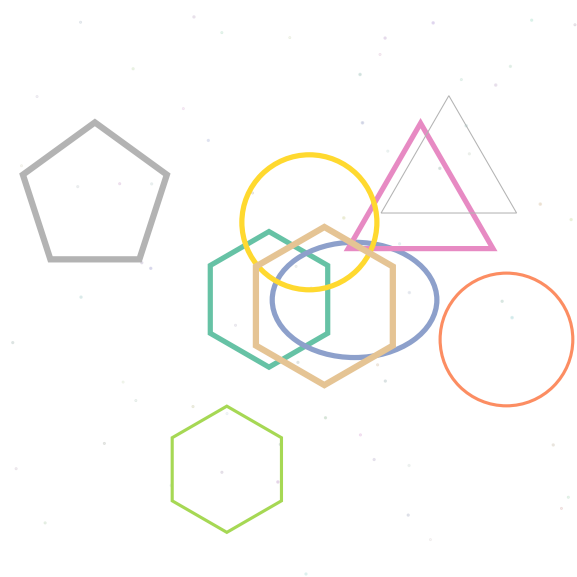[{"shape": "hexagon", "thickness": 2.5, "radius": 0.59, "center": [0.466, 0.481]}, {"shape": "circle", "thickness": 1.5, "radius": 0.57, "center": [0.877, 0.411]}, {"shape": "oval", "thickness": 2.5, "radius": 0.71, "center": [0.614, 0.48]}, {"shape": "triangle", "thickness": 2.5, "radius": 0.72, "center": [0.728, 0.641]}, {"shape": "hexagon", "thickness": 1.5, "radius": 0.55, "center": [0.393, 0.187]}, {"shape": "circle", "thickness": 2.5, "radius": 0.58, "center": [0.536, 0.614]}, {"shape": "hexagon", "thickness": 3, "radius": 0.68, "center": [0.562, 0.469]}, {"shape": "triangle", "thickness": 0.5, "radius": 0.68, "center": [0.777, 0.698]}, {"shape": "pentagon", "thickness": 3, "radius": 0.66, "center": [0.164, 0.656]}]